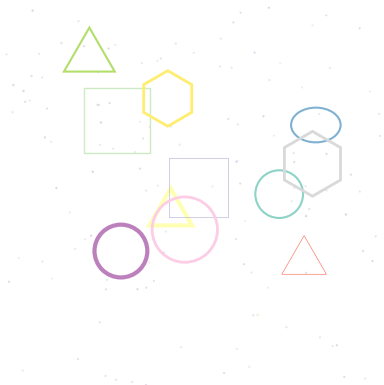[{"shape": "circle", "thickness": 1.5, "radius": 0.31, "center": [0.725, 0.496]}, {"shape": "triangle", "thickness": 3, "radius": 0.32, "center": [0.443, 0.446]}, {"shape": "square", "thickness": 0.5, "radius": 0.38, "center": [0.517, 0.514]}, {"shape": "triangle", "thickness": 0.5, "radius": 0.33, "center": [0.79, 0.321]}, {"shape": "oval", "thickness": 1.5, "radius": 0.32, "center": [0.82, 0.675]}, {"shape": "triangle", "thickness": 1.5, "radius": 0.38, "center": [0.232, 0.852]}, {"shape": "circle", "thickness": 2, "radius": 0.42, "center": [0.48, 0.404]}, {"shape": "hexagon", "thickness": 2, "radius": 0.42, "center": [0.812, 0.575]}, {"shape": "circle", "thickness": 3, "radius": 0.34, "center": [0.314, 0.348]}, {"shape": "square", "thickness": 1, "radius": 0.43, "center": [0.304, 0.687]}, {"shape": "hexagon", "thickness": 2, "radius": 0.36, "center": [0.436, 0.744]}]